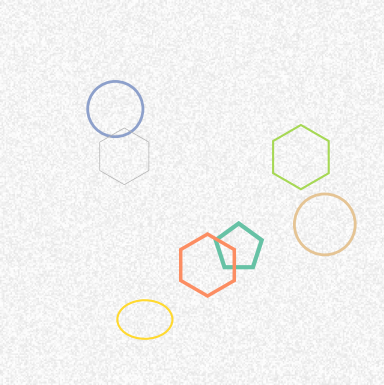[{"shape": "pentagon", "thickness": 3, "radius": 0.31, "center": [0.62, 0.357]}, {"shape": "hexagon", "thickness": 2.5, "radius": 0.4, "center": [0.539, 0.312]}, {"shape": "circle", "thickness": 2, "radius": 0.36, "center": [0.299, 0.717]}, {"shape": "hexagon", "thickness": 1.5, "radius": 0.42, "center": [0.782, 0.592]}, {"shape": "oval", "thickness": 1.5, "radius": 0.36, "center": [0.376, 0.17]}, {"shape": "circle", "thickness": 2, "radius": 0.4, "center": [0.844, 0.417]}, {"shape": "hexagon", "thickness": 0.5, "radius": 0.37, "center": [0.323, 0.594]}]